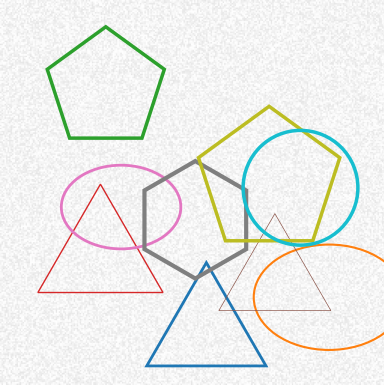[{"shape": "triangle", "thickness": 2, "radius": 0.89, "center": [0.536, 0.139]}, {"shape": "oval", "thickness": 1.5, "radius": 0.98, "center": [0.855, 0.228]}, {"shape": "pentagon", "thickness": 2.5, "radius": 0.8, "center": [0.275, 0.771]}, {"shape": "triangle", "thickness": 1, "radius": 0.94, "center": [0.261, 0.334]}, {"shape": "triangle", "thickness": 0.5, "radius": 0.84, "center": [0.714, 0.277]}, {"shape": "oval", "thickness": 2, "radius": 0.78, "center": [0.314, 0.462]}, {"shape": "hexagon", "thickness": 3, "radius": 0.76, "center": [0.507, 0.429]}, {"shape": "pentagon", "thickness": 2.5, "radius": 0.96, "center": [0.699, 0.531]}, {"shape": "circle", "thickness": 2.5, "radius": 0.75, "center": [0.781, 0.512]}]